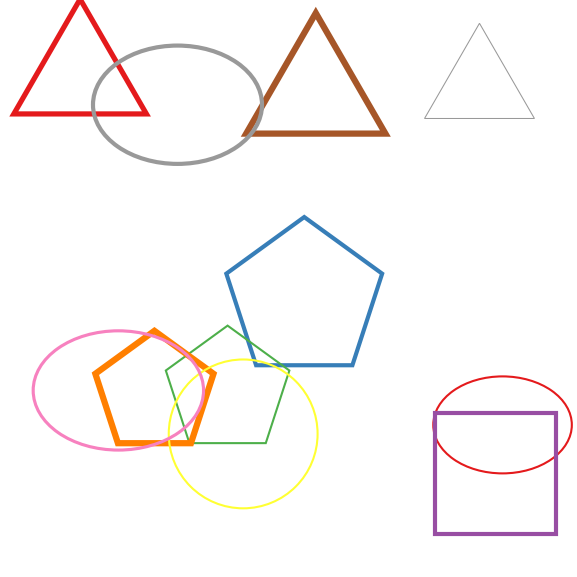[{"shape": "oval", "thickness": 1, "radius": 0.6, "center": [0.87, 0.263]}, {"shape": "triangle", "thickness": 2.5, "radius": 0.66, "center": [0.139, 0.868]}, {"shape": "pentagon", "thickness": 2, "radius": 0.71, "center": [0.527, 0.481]}, {"shape": "pentagon", "thickness": 1, "radius": 0.56, "center": [0.394, 0.323]}, {"shape": "square", "thickness": 2, "radius": 0.53, "center": [0.858, 0.179]}, {"shape": "pentagon", "thickness": 3, "radius": 0.54, "center": [0.267, 0.319]}, {"shape": "circle", "thickness": 1, "radius": 0.64, "center": [0.421, 0.248]}, {"shape": "triangle", "thickness": 3, "radius": 0.7, "center": [0.547, 0.837]}, {"shape": "oval", "thickness": 1.5, "radius": 0.74, "center": [0.205, 0.323]}, {"shape": "oval", "thickness": 2, "radius": 0.73, "center": [0.307, 0.818]}, {"shape": "triangle", "thickness": 0.5, "radius": 0.55, "center": [0.83, 0.849]}]